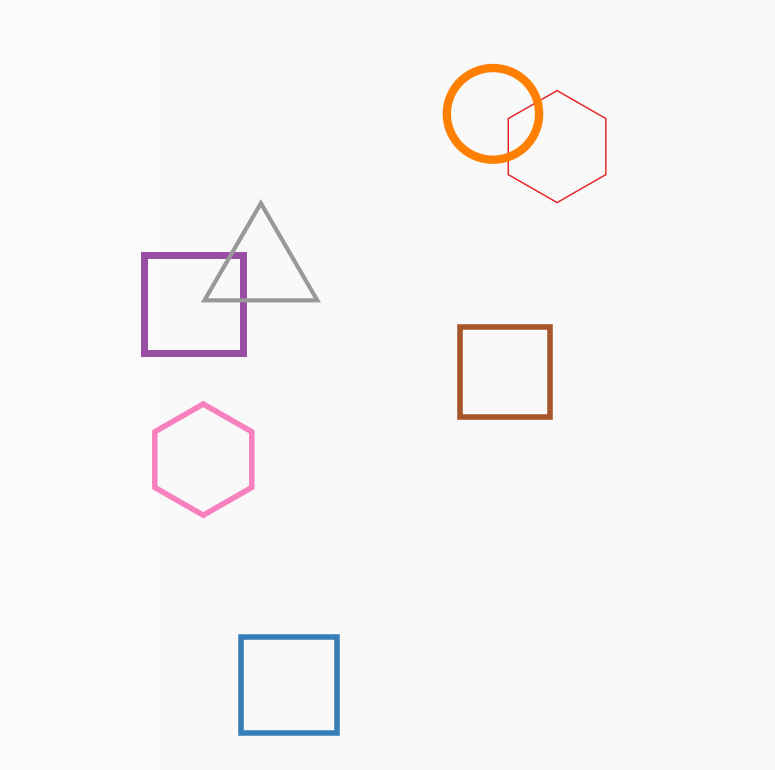[{"shape": "hexagon", "thickness": 0.5, "radius": 0.36, "center": [0.719, 0.81]}, {"shape": "square", "thickness": 2, "radius": 0.31, "center": [0.373, 0.11]}, {"shape": "square", "thickness": 2.5, "radius": 0.32, "center": [0.25, 0.605]}, {"shape": "circle", "thickness": 3, "radius": 0.3, "center": [0.636, 0.852]}, {"shape": "square", "thickness": 2, "radius": 0.29, "center": [0.652, 0.517]}, {"shape": "hexagon", "thickness": 2, "radius": 0.36, "center": [0.262, 0.403]}, {"shape": "triangle", "thickness": 1.5, "radius": 0.42, "center": [0.337, 0.652]}]